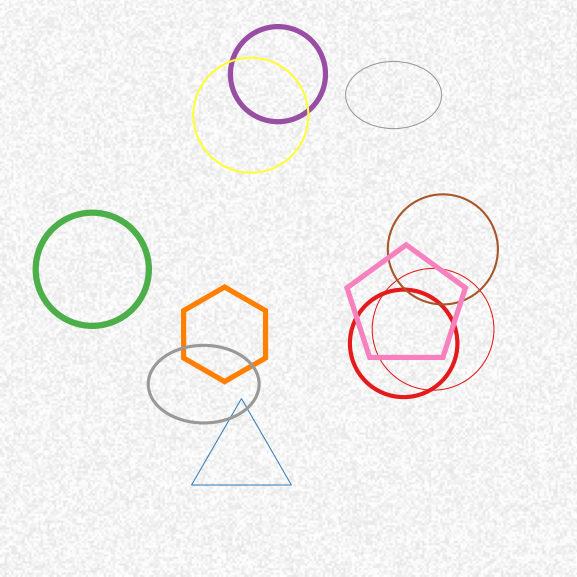[{"shape": "circle", "thickness": 2, "radius": 0.47, "center": [0.699, 0.405]}, {"shape": "circle", "thickness": 0.5, "radius": 0.53, "center": [0.75, 0.429]}, {"shape": "triangle", "thickness": 0.5, "radius": 0.5, "center": [0.418, 0.209]}, {"shape": "circle", "thickness": 3, "radius": 0.49, "center": [0.16, 0.533]}, {"shape": "circle", "thickness": 2.5, "radius": 0.41, "center": [0.481, 0.871]}, {"shape": "hexagon", "thickness": 2.5, "radius": 0.41, "center": [0.389, 0.42]}, {"shape": "circle", "thickness": 1, "radius": 0.5, "center": [0.434, 0.8]}, {"shape": "circle", "thickness": 1, "radius": 0.48, "center": [0.767, 0.567]}, {"shape": "pentagon", "thickness": 2.5, "radius": 0.54, "center": [0.703, 0.467]}, {"shape": "oval", "thickness": 0.5, "radius": 0.42, "center": [0.682, 0.835]}, {"shape": "oval", "thickness": 1.5, "radius": 0.48, "center": [0.353, 0.334]}]